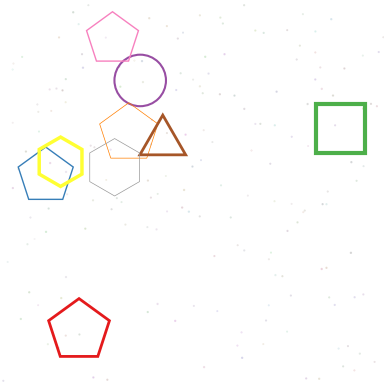[{"shape": "pentagon", "thickness": 2, "radius": 0.42, "center": [0.205, 0.141]}, {"shape": "pentagon", "thickness": 1, "radius": 0.38, "center": [0.119, 0.543]}, {"shape": "square", "thickness": 3, "radius": 0.32, "center": [0.884, 0.665]}, {"shape": "circle", "thickness": 1.5, "radius": 0.33, "center": [0.364, 0.791]}, {"shape": "pentagon", "thickness": 0.5, "radius": 0.4, "center": [0.334, 0.654]}, {"shape": "hexagon", "thickness": 2.5, "radius": 0.32, "center": [0.157, 0.58]}, {"shape": "triangle", "thickness": 2, "radius": 0.34, "center": [0.423, 0.632]}, {"shape": "pentagon", "thickness": 1, "radius": 0.35, "center": [0.292, 0.899]}, {"shape": "hexagon", "thickness": 0.5, "radius": 0.37, "center": [0.298, 0.566]}]